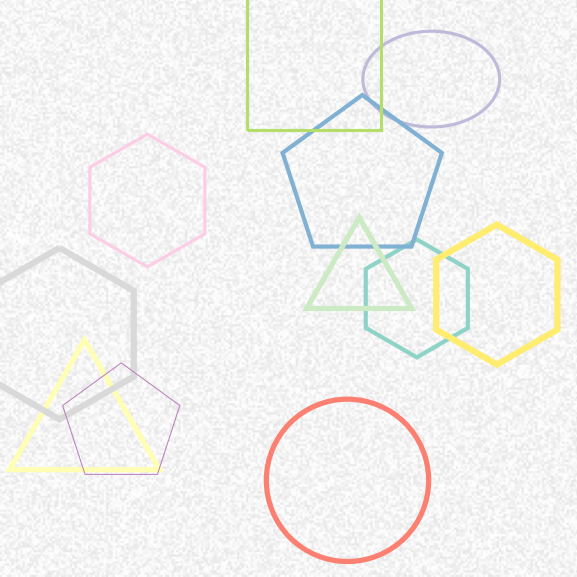[{"shape": "hexagon", "thickness": 2, "radius": 0.51, "center": [0.722, 0.482]}, {"shape": "triangle", "thickness": 2.5, "radius": 0.75, "center": [0.146, 0.261]}, {"shape": "oval", "thickness": 1.5, "radius": 0.59, "center": [0.747, 0.862]}, {"shape": "circle", "thickness": 2.5, "radius": 0.7, "center": [0.602, 0.167]}, {"shape": "pentagon", "thickness": 2, "radius": 0.73, "center": [0.627, 0.69]}, {"shape": "square", "thickness": 1.5, "radius": 0.58, "center": [0.543, 0.89]}, {"shape": "hexagon", "thickness": 1.5, "radius": 0.57, "center": [0.255, 0.652]}, {"shape": "hexagon", "thickness": 3, "radius": 0.74, "center": [0.103, 0.421]}, {"shape": "pentagon", "thickness": 0.5, "radius": 0.53, "center": [0.21, 0.264]}, {"shape": "triangle", "thickness": 2.5, "radius": 0.53, "center": [0.622, 0.517]}, {"shape": "hexagon", "thickness": 3, "radius": 0.61, "center": [0.86, 0.489]}]